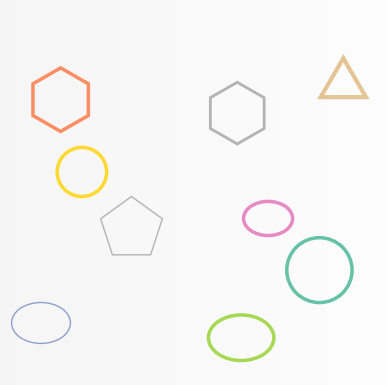[{"shape": "circle", "thickness": 2.5, "radius": 0.42, "center": [0.824, 0.298]}, {"shape": "hexagon", "thickness": 2.5, "radius": 0.41, "center": [0.157, 0.741]}, {"shape": "oval", "thickness": 1, "radius": 0.38, "center": [0.106, 0.161]}, {"shape": "oval", "thickness": 2.5, "radius": 0.32, "center": [0.692, 0.433]}, {"shape": "oval", "thickness": 2.5, "radius": 0.42, "center": [0.622, 0.123]}, {"shape": "circle", "thickness": 2.5, "radius": 0.32, "center": [0.211, 0.553]}, {"shape": "triangle", "thickness": 3, "radius": 0.34, "center": [0.886, 0.781]}, {"shape": "pentagon", "thickness": 1, "radius": 0.42, "center": [0.339, 0.406]}, {"shape": "hexagon", "thickness": 2, "radius": 0.4, "center": [0.612, 0.706]}]